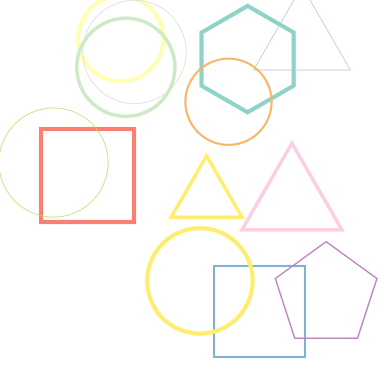[{"shape": "hexagon", "thickness": 3, "radius": 0.69, "center": [0.643, 0.846]}, {"shape": "circle", "thickness": 3, "radius": 0.55, "center": [0.314, 0.899]}, {"shape": "triangle", "thickness": 0.5, "radius": 0.73, "center": [0.784, 0.891]}, {"shape": "square", "thickness": 3, "radius": 0.6, "center": [0.226, 0.545]}, {"shape": "square", "thickness": 1.5, "radius": 0.59, "center": [0.675, 0.191]}, {"shape": "circle", "thickness": 1.5, "radius": 0.56, "center": [0.593, 0.736]}, {"shape": "circle", "thickness": 0.5, "radius": 0.71, "center": [0.139, 0.578]}, {"shape": "triangle", "thickness": 2.5, "radius": 0.75, "center": [0.758, 0.478]}, {"shape": "circle", "thickness": 0.5, "radius": 0.67, "center": [0.349, 0.865]}, {"shape": "pentagon", "thickness": 1, "radius": 0.69, "center": [0.847, 0.234]}, {"shape": "circle", "thickness": 2.5, "radius": 0.64, "center": [0.327, 0.825]}, {"shape": "triangle", "thickness": 2.5, "radius": 0.53, "center": [0.537, 0.489]}, {"shape": "circle", "thickness": 3, "radius": 0.68, "center": [0.519, 0.27]}]